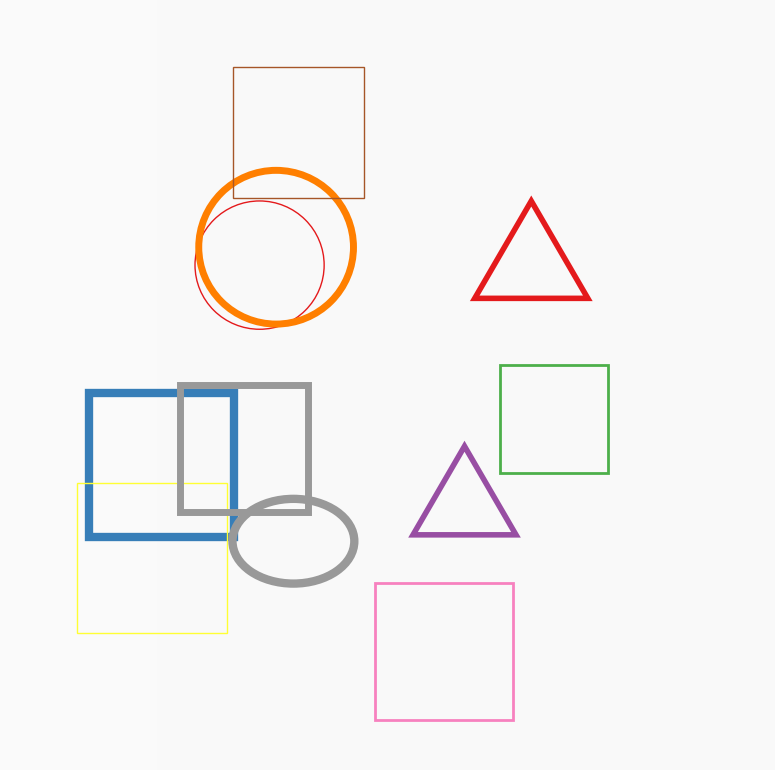[{"shape": "circle", "thickness": 0.5, "radius": 0.42, "center": [0.335, 0.656]}, {"shape": "triangle", "thickness": 2, "radius": 0.42, "center": [0.686, 0.655]}, {"shape": "square", "thickness": 3, "radius": 0.47, "center": [0.208, 0.396]}, {"shape": "square", "thickness": 1, "radius": 0.35, "center": [0.715, 0.456]}, {"shape": "triangle", "thickness": 2, "radius": 0.38, "center": [0.599, 0.344]}, {"shape": "circle", "thickness": 2.5, "radius": 0.5, "center": [0.356, 0.679]}, {"shape": "square", "thickness": 0.5, "radius": 0.48, "center": [0.196, 0.275]}, {"shape": "square", "thickness": 0.5, "radius": 0.42, "center": [0.385, 0.828]}, {"shape": "square", "thickness": 1, "radius": 0.45, "center": [0.573, 0.154]}, {"shape": "oval", "thickness": 3, "radius": 0.39, "center": [0.379, 0.297]}, {"shape": "square", "thickness": 2.5, "radius": 0.41, "center": [0.315, 0.417]}]